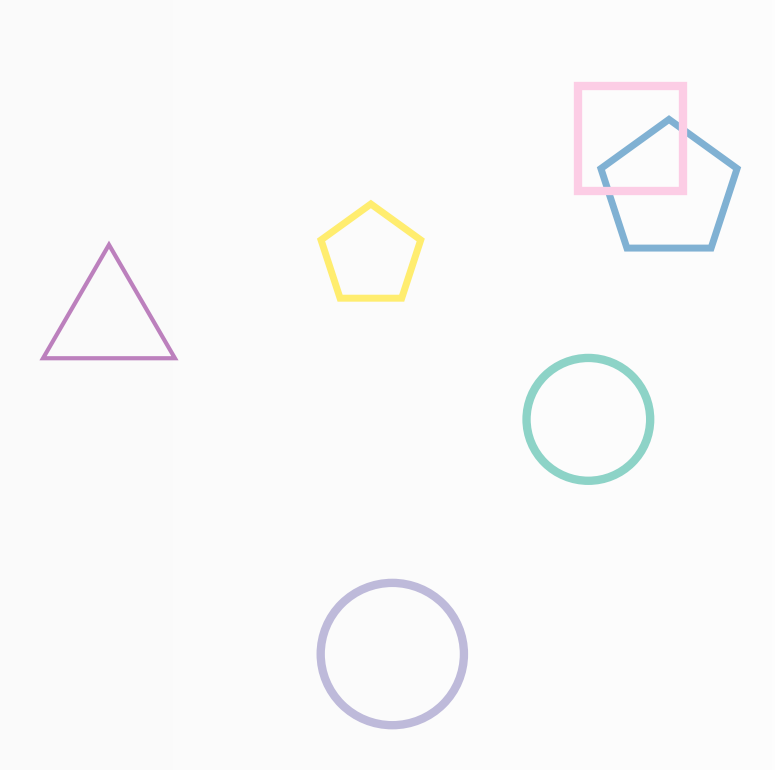[{"shape": "circle", "thickness": 3, "radius": 0.4, "center": [0.759, 0.455]}, {"shape": "circle", "thickness": 3, "radius": 0.46, "center": [0.506, 0.151]}, {"shape": "pentagon", "thickness": 2.5, "radius": 0.46, "center": [0.863, 0.753]}, {"shape": "square", "thickness": 3, "radius": 0.34, "center": [0.813, 0.82]}, {"shape": "triangle", "thickness": 1.5, "radius": 0.49, "center": [0.141, 0.584]}, {"shape": "pentagon", "thickness": 2.5, "radius": 0.34, "center": [0.479, 0.667]}]